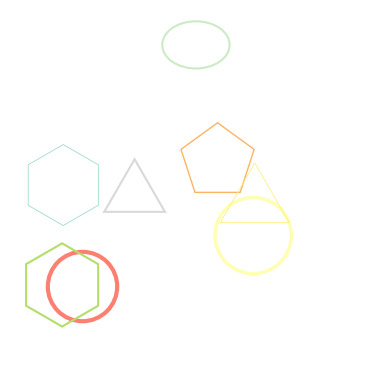[{"shape": "hexagon", "thickness": 0.5, "radius": 0.53, "center": [0.164, 0.519]}, {"shape": "circle", "thickness": 2.5, "radius": 0.5, "center": [0.658, 0.388]}, {"shape": "circle", "thickness": 3, "radius": 0.45, "center": [0.214, 0.256]}, {"shape": "pentagon", "thickness": 1, "radius": 0.5, "center": [0.565, 0.581]}, {"shape": "hexagon", "thickness": 1.5, "radius": 0.54, "center": [0.161, 0.26]}, {"shape": "triangle", "thickness": 1.5, "radius": 0.46, "center": [0.35, 0.495]}, {"shape": "oval", "thickness": 1.5, "radius": 0.44, "center": [0.509, 0.883]}, {"shape": "triangle", "thickness": 0.5, "radius": 0.52, "center": [0.662, 0.473]}]